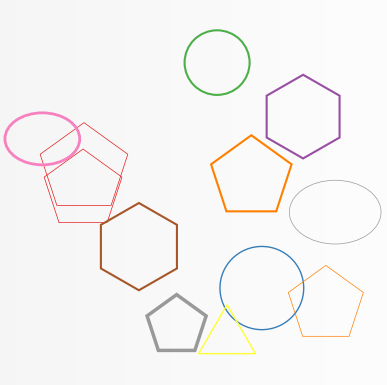[{"shape": "pentagon", "thickness": 0.5, "radius": 0.59, "center": [0.217, 0.562]}, {"shape": "pentagon", "thickness": 0.5, "radius": 0.53, "center": [0.214, 0.507]}, {"shape": "circle", "thickness": 1, "radius": 0.54, "center": [0.676, 0.252]}, {"shape": "circle", "thickness": 1.5, "radius": 0.42, "center": [0.56, 0.837]}, {"shape": "hexagon", "thickness": 1.5, "radius": 0.54, "center": [0.782, 0.697]}, {"shape": "pentagon", "thickness": 1.5, "radius": 0.55, "center": [0.649, 0.539]}, {"shape": "pentagon", "thickness": 0.5, "radius": 0.51, "center": [0.841, 0.209]}, {"shape": "triangle", "thickness": 1, "radius": 0.42, "center": [0.586, 0.124]}, {"shape": "hexagon", "thickness": 1.5, "radius": 0.57, "center": [0.358, 0.359]}, {"shape": "oval", "thickness": 2, "radius": 0.48, "center": [0.109, 0.639]}, {"shape": "oval", "thickness": 0.5, "radius": 0.59, "center": [0.865, 0.449]}, {"shape": "pentagon", "thickness": 2.5, "radius": 0.4, "center": [0.456, 0.155]}]